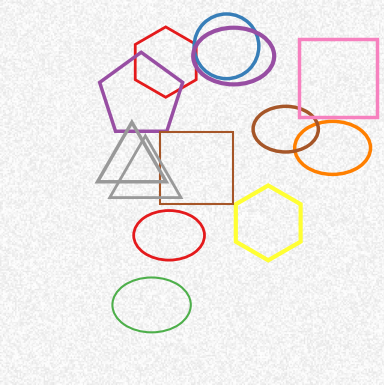[{"shape": "oval", "thickness": 2, "radius": 0.46, "center": [0.439, 0.389]}, {"shape": "hexagon", "thickness": 2, "radius": 0.46, "center": [0.43, 0.839]}, {"shape": "circle", "thickness": 2.5, "radius": 0.42, "center": [0.588, 0.88]}, {"shape": "oval", "thickness": 1.5, "radius": 0.51, "center": [0.394, 0.208]}, {"shape": "pentagon", "thickness": 2.5, "radius": 0.57, "center": [0.367, 0.751]}, {"shape": "oval", "thickness": 3, "radius": 0.53, "center": [0.607, 0.854]}, {"shape": "oval", "thickness": 2.5, "radius": 0.49, "center": [0.864, 0.616]}, {"shape": "hexagon", "thickness": 3, "radius": 0.49, "center": [0.697, 0.421]}, {"shape": "square", "thickness": 1.5, "radius": 0.47, "center": [0.51, 0.564]}, {"shape": "oval", "thickness": 2.5, "radius": 0.42, "center": [0.742, 0.665]}, {"shape": "square", "thickness": 2.5, "radius": 0.51, "center": [0.878, 0.797]}, {"shape": "triangle", "thickness": 2, "radius": 0.53, "center": [0.378, 0.54]}, {"shape": "triangle", "thickness": 2.5, "radius": 0.51, "center": [0.343, 0.579]}]